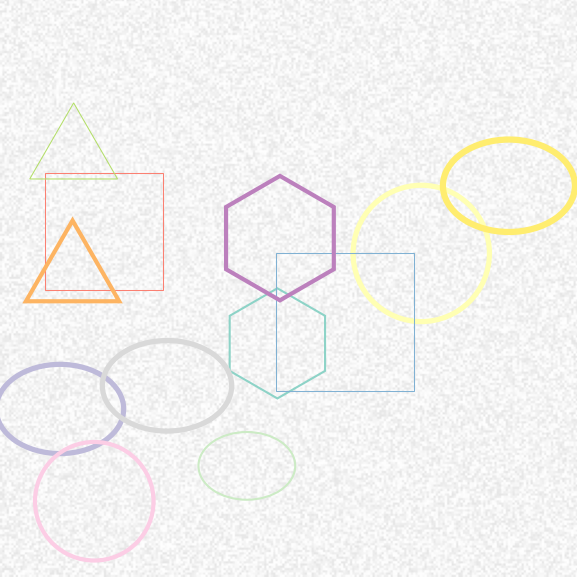[{"shape": "hexagon", "thickness": 1, "radius": 0.48, "center": [0.48, 0.405]}, {"shape": "circle", "thickness": 2.5, "radius": 0.59, "center": [0.729, 0.56]}, {"shape": "oval", "thickness": 2.5, "radius": 0.55, "center": [0.104, 0.291]}, {"shape": "square", "thickness": 0.5, "radius": 0.51, "center": [0.179, 0.598]}, {"shape": "square", "thickness": 0.5, "radius": 0.6, "center": [0.598, 0.441]}, {"shape": "triangle", "thickness": 2, "radius": 0.47, "center": [0.126, 0.524]}, {"shape": "triangle", "thickness": 0.5, "radius": 0.44, "center": [0.128, 0.733]}, {"shape": "circle", "thickness": 2, "radius": 0.51, "center": [0.163, 0.131]}, {"shape": "oval", "thickness": 2.5, "radius": 0.56, "center": [0.289, 0.331]}, {"shape": "hexagon", "thickness": 2, "radius": 0.54, "center": [0.485, 0.587]}, {"shape": "oval", "thickness": 1, "radius": 0.42, "center": [0.427, 0.192]}, {"shape": "oval", "thickness": 3, "radius": 0.57, "center": [0.881, 0.677]}]